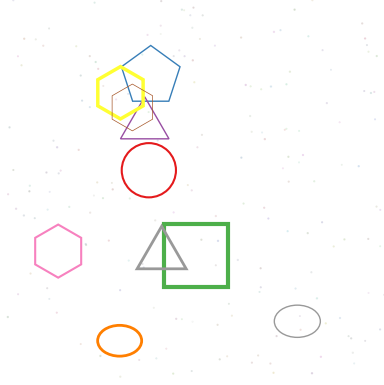[{"shape": "circle", "thickness": 1.5, "radius": 0.35, "center": [0.387, 0.558]}, {"shape": "pentagon", "thickness": 1, "radius": 0.4, "center": [0.392, 0.802]}, {"shape": "square", "thickness": 3, "radius": 0.41, "center": [0.509, 0.336]}, {"shape": "triangle", "thickness": 1, "radius": 0.36, "center": [0.376, 0.676]}, {"shape": "oval", "thickness": 2, "radius": 0.29, "center": [0.311, 0.115]}, {"shape": "hexagon", "thickness": 2.5, "radius": 0.34, "center": [0.313, 0.759]}, {"shape": "hexagon", "thickness": 0.5, "radius": 0.3, "center": [0.344, 0.721]}, {"shape": "hexagon", "thickness": 1.5, "radius": 0.34, "center": [0.151, 0.348]}, {"shape": "oval", "thickness": 1, "radius": 0.3, "center": [0.772, 0.166]}, {"shape": "triangle", "thickness": 2, "radius": 0.37, "center": [0.42, 0.339]}]